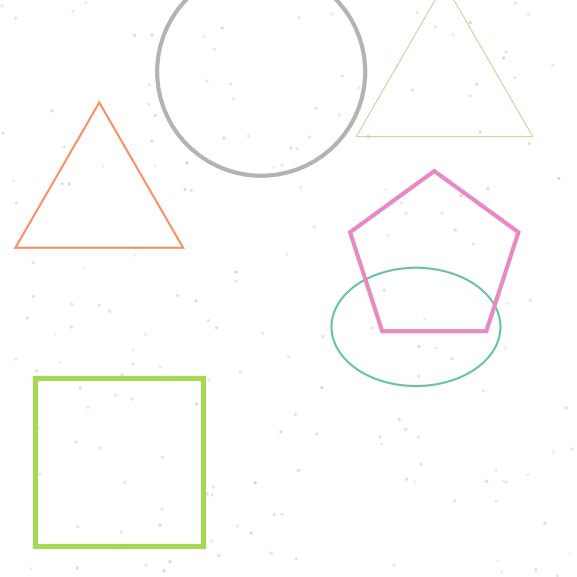[{"shape": "oval", "thickness": 1, "radius": 0.73, "center": [0.72, 0.433]}, {"shape": "triangle", "thickness": 1, "radius": 0.84, "center": [0.172, 0.654]}, {"shape": "pentagon", "thickness": 2, "radius": 0.77, "center": [0.752, 0.55]}, {"shape": "square", "thickness": 2.5, "radius": 0.73, "center": [0.206, 0.199]}, {"shape": "triangle", "thickness": 0.5, "radius": 0.88, "center": [0.77, 0.851]}, {"shape": "circle", "thickness": 2, "radius": 0.9, "center": [0.452, 0.875]}]